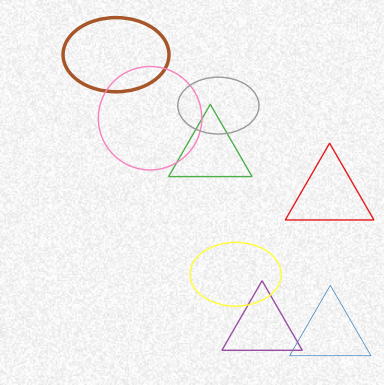[{"shape": "triangle", "thickness": 1, "radius": 0.66, "center": [0.856, 0.495]}, {"shape": "triangle", "thickness": 0.5, "radius": 0.61, "center": [0.858, 0.137]}, {"shape": "triangle", "thickness": 1, "radius": 0.63, "center": [0.546, 0.604]}, {"shape": "triangle", "thickness": 1, "radius": 0.6, "center": [0.681, 0.15]}, {"shape": "oval", "thickness": 1, "radius": 0.59, "center": [0.612, 0.288]}, {"shape": "oval", "thickness": 2.5, "radius": 0.69, "center": [0.301, 0.858]}, {"shape": "circle", "thickness": 1, "radius": 0.67, "center": [0.39, 0.693]}, {"shape": "oval", "thickness": 1, "radius": 0.53, "center": [0.567, 0.726]}]